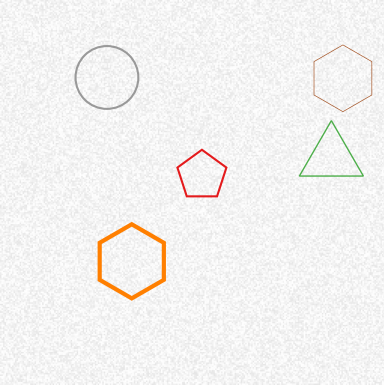[{"shape": "pentagon", "thickness": 1.5, "radius": 0.33, "center": [0.524, 0.544]}, {"shape": "triangle", "thickness": 1, "radius": 0.48, "center": [0.861, 0.591]}, {"shape": "hexagon", "thickness": 3, "radius": 0.48, "center": [0.342, 0.321]}, {"shape": "hexagon", "thickness": 0.5, "radius": 0.43, "center": [0.891, 0.797]}, {"shape": "circle", "thickness": 1.5, "radius": 0.41, "center": [0.278, 0.799]}]